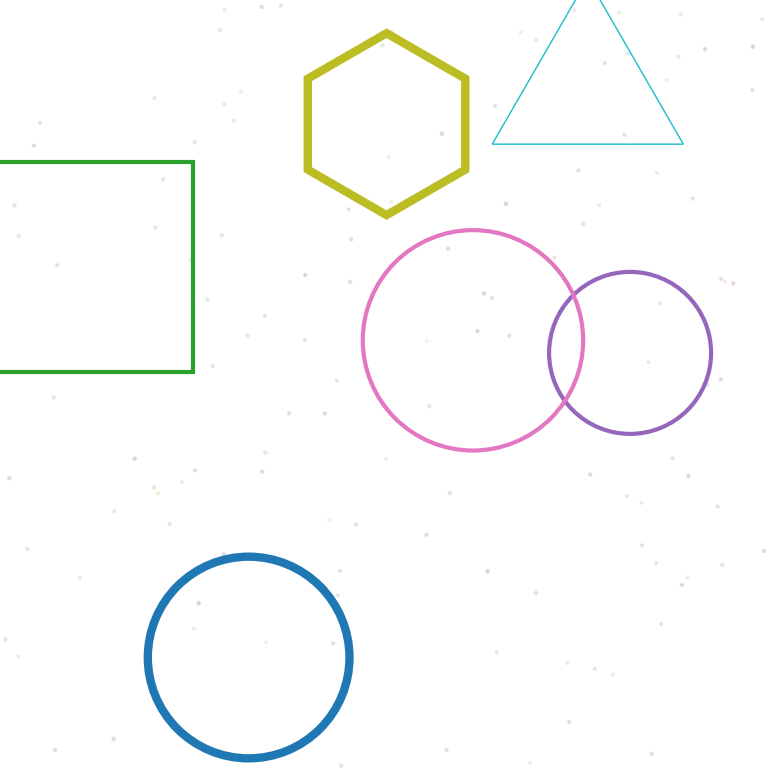[{"shape": "circle", "thickness": 3, "radius": 0.65, "center": [0.323, 0.146]}, {"shape": "square", "thickness": 1.5, "radius": 0.68, "center": [0.114, 0.654]}, {"shape": "circle", "thickness": 1.5, "radius": 0.53, "center": [0.818, 0.542]}, {"shape": "circle", "thickness": 1.5, "radius": 0.72, "center": [0.614, 0.558]}, {"shape": "hexagon", "thickness": 3, "radius": 0.59, "center": [0.502, 0.839]}, {"shape": "triangle", "thickness": 0.5, "radius": 0.72, "center": [0.763, 0.884]}]